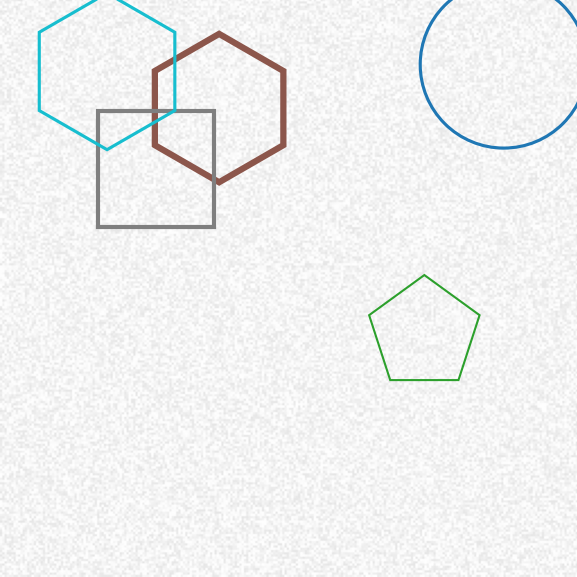[{"shape": "circle", "thickness": 1.5, "radius": 0.72, "center": [0.872, 0.887]}, {"shape": "pentagon", "thickness": 1, "radius": 0.5, "center": [0.735, 0.422]}, {"shape": "hexagon", "thickness": 3, "radius": 0.64, "center": [0.379, 0.812]}, {"shape": "square", "thickness": 2, "radius": 0.5, "center": [0.27, 0.707]}, {"shape": "hexagon", "thickness": 1.5, "radius": 0.68, "center": [0.185, 0.875]}]